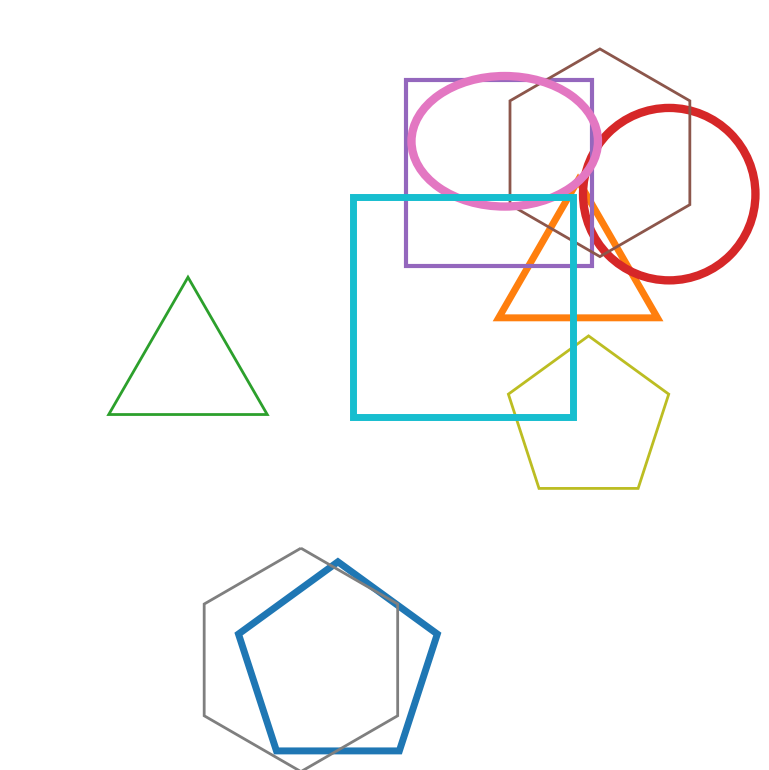[{"shape": "pentagon", "thickness": 2.5, "radius": 0.68, "center": [0.439, 0.135]}, {"shape": "triangle", "thickness": 2.5, "radius": 0.6, "center": [0.751, 0.647]}, {"shape": "triangle", "thickness": 1, "radius": 0.59, "center": [0.244, 0.521]}, {"shape": "circle", "thickness": 3, "radius": 0.56, "center": [0.869, 0.748]}, {"shape": "square", "thickness": 1.5, "radius": 0.6, "center": [0.648, 0.776]}, {"shape": "hexagon", "thickness": 1, "radius": 0.67, "center": [0.779, 0.802]}, {"shape": "oval", "thickness": 3, "radius": 0.61, "center": [0.655, 0.817]}, {"shape": "hexagon", "thickness": 1, "radius": 0.73, "center": [0.391, 0.143]}, {"shape": "pentagon", "thickness": 1, "radius": 0.55, "center": [0.764, 0.454]}, {"shape": "square", "thickness": 2.5, "radius": 0.71, "center": [0.601, 0.601]}]